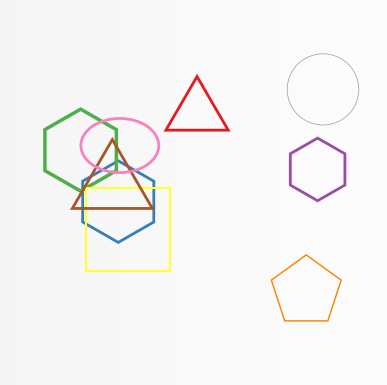[{"shape": "triangle", "thickness": 2, "radius": 0.46, "center": [0.508, 0.708]}, {"shape": "hexagon", "thickness": 2, "radius": 0.53, "center": [0.305, 0.476]}, {"shape": "hexagon", "thickness": 2.5, "radius": 0.53, "center": [0.208, 0.61]}, {"shape": "hexagon", "thickness": 2, "radius": 0.41, "center": [0.82, 0.56]}, {"shape": "pentagon", "thickness": 1, "radius": 0.47, "center": [0.79, 0.243]}, {"shape": "square", "thickness": 1.5, "radius": 0.54, "center": [0.331, 0.404]}, {"shape": "triangle", "thickness": 2, "radius": 0.6, "center": [0.29, 0.518]}, {"shape": "oval", "thickness": 2, "radius": 0.5, "center": [0.309, 0.622]}, {"shape": "circle", "thickness": 0.5, "radius": 0.46, "center": [0.834, 0.768]}]